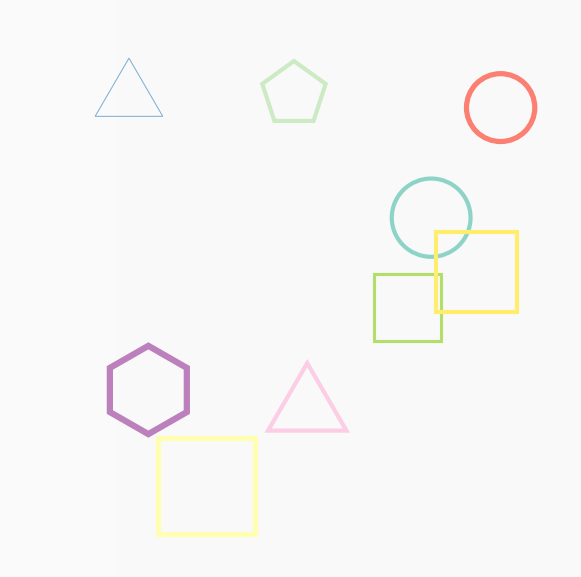[{"shape": "circle", "thickness": 2, "radius": 0.34, "center": [0.742, 0.622]}, {"shape": "square", "thickness": 2.5, "radius": 0.41, "center": [0.355, 0.158]}, {"shape": "circle", "thickness": 2.5, "radius": 0.29, "center": [0.861, 0.813]}, {"shape": "triangle", "thickness": 0.5, "radius": 0.34, "center": [0.222, 0.831]}, {"shape": "square", "thickness": 1.5, "radius": 0.29, "center": [0.701, 0.467]}, {"shape": "triangle", "thickness": 2, "radius": 0.39, "center": [0.529, 0.292]}, {"shape": "hexagon", "thickness": 3, "radius": 0.38, "center": [0.255, 0.324]}, {"shape": "pentagon", "thickness": 2, "radius": 0.29, "center": [0.506, 0.836]}, {"shape": "square", "thickness": 2, "radius": 0.35, "center": [0.82, 0.528]}]